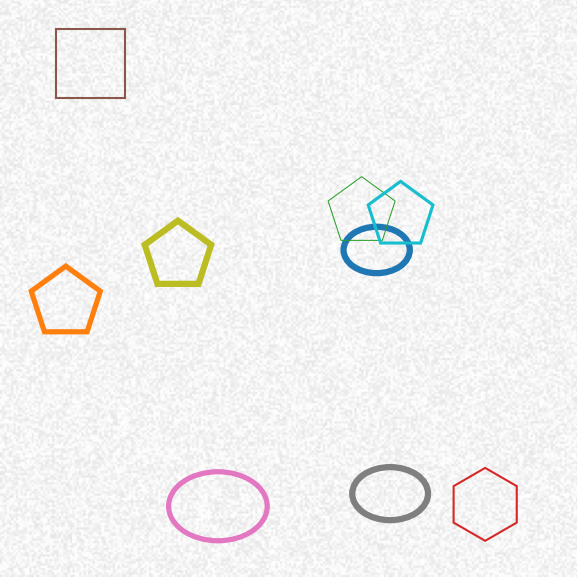[{"shape": "oval", "thickness": 3, "radius": 0.29, "center": [0.652, 0.566]}, {"shape": "pentagon", "thickness": 2.5, "radius": 0.31, "center": [0.114, 0.475]}, {"shape": "pentagon", "thickness": 0.5, "radius": 0.3, "center": [0.626, 0.632]}, {"shape": "hexagon", "thickness": 1, "radius": 0.32, "center": [0.84, 0.126]}, {"shape": "square", "thickness": 1, "radius": 0.3, "center": [0.156, 0.889]}, {"shape": "oval", "thickness": 2.5, "radius": 0.43, "center": [0.377, 0.123]}, {"shape": "oval", "thickness": 3, "radius": 0.33, "center": [0.676, 0.144]}, {"shape": "pentagon", "thickness": 3, "radius": 0.3, "center": [0.308, 0.557]}, {"shape": "pentagon", "thickness": 1.5, "radius": 0.29, "center": [0.694, 0.626]}]